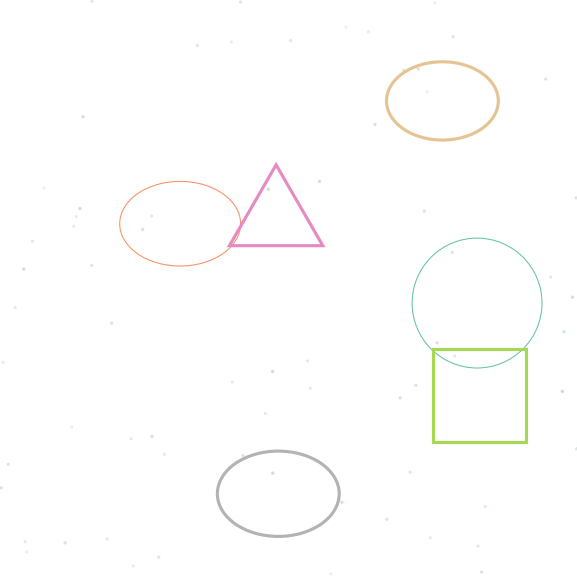[{"shape": "circle", "thickness": 0.5, "radius": 0.56, "center": [0.826, 0.474]}, {"shape": "oval", "thickness": 0.5, "radius": 0.52, "center": [0.312, 0.612]}, {"shape": "triangle", "thickness": 1.5, "radius": 0.47, "center": [0.478, 0.62]}, {"shape": "square", "thickness": 1.5, "radius": 0.4, "center": [0.83, 0.315]}, {"shape": "oval", "thickness": 1.5, "radius": 0.48, "center": [0.766, 0.824]}, {"shape": "oval", "thickness": 1.5, "radius": 0.53, "center": [0.482, 0.144]}]